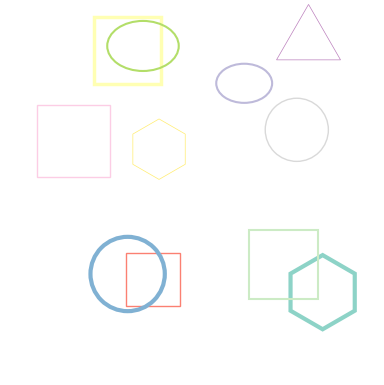[{"shape": "hexagon", "thickness": 3, "radius": 0.48, "center": [0.838, 0.241]}, {"shape": "square", "thickness": 2.5, "radius": 0.43, "center": [0.332, 0.869]}, {"shape": "oval", "thickness": 1.5, "radius": 0.36, "center": [0.634, 0.784]}, {"shape": "square", "thickness": 1, "radius": 0.35, "center": [0.397, 0.274]}, {"shape": "circle", "thickness": 3, "radius": 0.48, "center": [0.332, 0.288]}, {"shape": "oval", "thickness": 1.5, "radius": 0.46, "center": [0.371, 0.881]}, {"shape": "square", "thickness": 1, "radius": 0.47, "center": [0.191, 0.634]}, {"shape": "circle", "thickness": 1, "radius": 0.41, "center": [0.771, 0.663]}, {"shape": "triangle", "thickness": 0.5, "radius": 0.48, "center": [0.801, 0.893]}, {"shape": "square", "thickness": 1.5, "radius": 0.45, "center": [0.737, 0.314]}, {"shape": "hexagon", "thickness": 0.5, "radius": 0.39, "center": [0.413, 0.613]}]